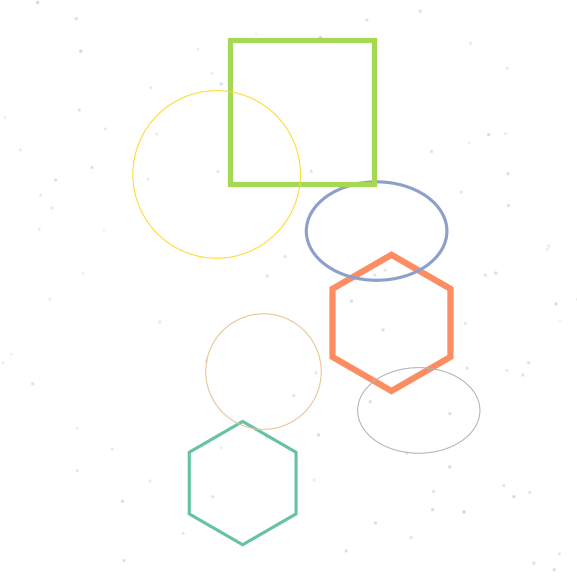[{"shape": "hexagon", "thickness": 1.5, "radius": 0.53, "center": [0.42, 0.163]}, {"shape": "hexagon", "thickness": 3, "radius": 0.59, "center": [0.678, 0.44]}, {"shape": "oval", "thickness": 1.5, "radius": 0.61, "center": [0.652, 0.599]}, {"shape": "square", "thickness": 2.5, "radius": 0.62, "center": [0.523, 0.805]}, {"shape": "circle", "thickness": 0.5, "radius": 0.73, "center": [0.375, 0.697]}, {"shape": "circle", "thickness": 0.5, "radius": 0.5, "center": [0.456, 0.356]}, {"shape": "oval", "thickness": 0.5, "radius": 0.53, "center": [0.725, 0.288]}]